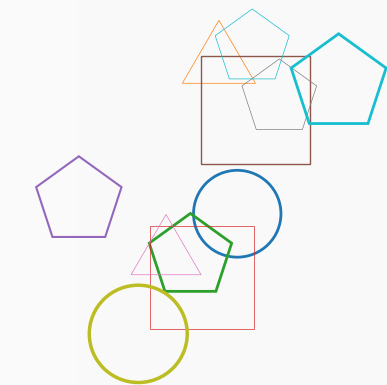[{"shape": "circle", "thickness": 2, "radius": 0.56, "center": [0.612, 0.445]}, {"shape": "triangle", "thickness": 0.5, "radius": 0.55, "center": [0.565, 0.838]}, {"shape": "pentagon", "thickness": 2, "radius": 0.56, "center": [0.491, 0.334]}, {"shape": "square", "thickness": 0.5, "radius": 0.67, "center": [0.521, 0.28]}, {"shape": "pentagon", "thickness": 1.5, "radius": 0.58, "center": [0.203, 0.478]}, {"shape": "square", "thickness": 1, "radius": 0.7, "center": [0.659, 0.714]}, {"shape": "triangle", "thickness": 0.5, "radius": 0.52, "center": [0.429, 0.339]}, {"shape": "pentagon", "thickness": 0.5, "radius": 0.51, "center": [0.721, 0.746]}, {"shape": "circle", "thickness": 2.5, "radius": 0.63, "center": [0.357, 0.133]}, {"shape": "pentagon", "thickness": 0.5, "radius": 0.5, "center": [0.651, 0.876]}, {"shape": "pentagon", "thickness": 2, "radius": 0.64, "center": [0.874, 0.783]}]